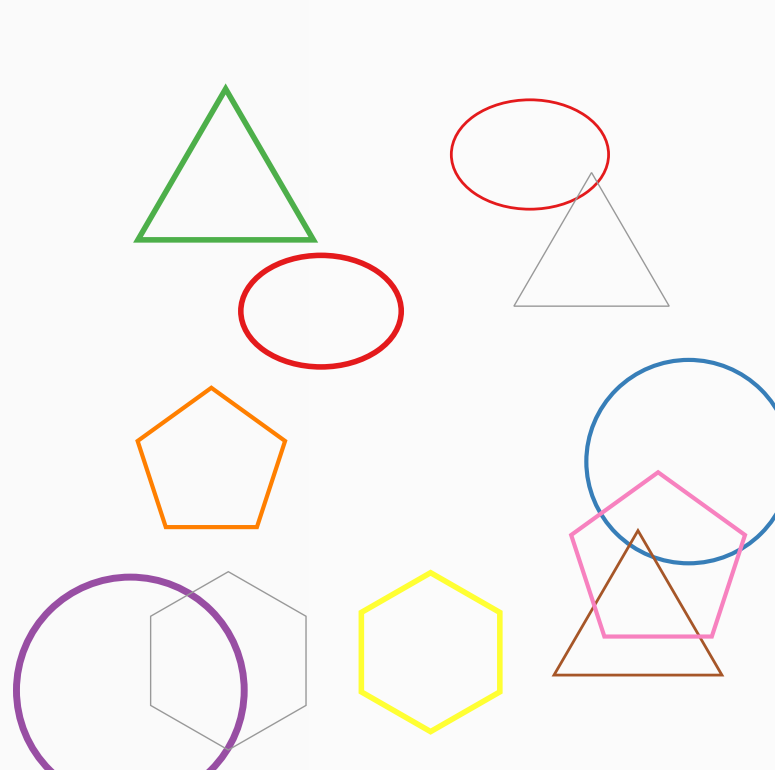[{"shape": "oval", "thickness": 2, "radius": 0.52, "center": [0.414, 0.596]}, {"shape": "oval", "thickness": 1, "radius": 0.51, "center": [0.684, 0.799]}, {"shape": "circle", "thickness": 1.5, "radius": 0.66, "center": [0.889, 0.401]}, {"shape": "triangle", "thickness": 2, "radius": 0.65, "center": [0.291, 0.754]}, {"shape": "circle", "thickness": 2.5, "radius": 0.73, "center": [0.168, 0.104]}, {"shape": "pentagon", "thickness": 1.5, "radius": 0.5, "center": [0.273, 0.396]}, {"shape": "hexagon", "thickness": 2, "radius": 0.52, "center": [0.556, 0.153]}, {"shape": "triangle", "thickness": 1, "radius": 0.63, "center": [0.823, 0.186]}, {"shape": "pentagon", "thickness": 1.5, "radius": 0.59, "center": [0.849, 0.269]}, {"shape": "triangle", "thickness": 0.5, "radius": 0.58, "center": [0.763, 0.66]}, {"shape": "hexagon", "thickness": 0.5, "radius": 0.58, "center": [0.295, 0.142]}]